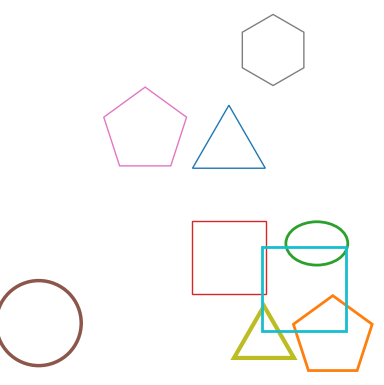[{"shape": "triangle", "thickness": 1, "radius": 0.55, "center": [0.595, 0.618]}, {"shape": "pentagon", "thickness": 2, "radius": 0.54, "center": [0.864, 0.125]}, {"shape": "oval", "thickness": 2, "radius": 0.4, "center": [0.823, 0.368]}, {"shape": "square", "thickness": 1, "radius": 0.48, "center": [0.594, 0.331]}, {"shape": "circle", "thickness": 2.5, "radius": 0.55, "center": [0.101, 0.161]}, {"shape": "pentagon", "thickness": 1, "radius": 0.57, "center": [0.377, 0.661]}, {"shape": "hexagon", "thickness": 1, "radius": 0.46, "center": [0.709, 0.87]}, {"shape": "triangle", "thickness": 3, "radius": 0.45, "center": [0.686, 0.115]}, {"shape": "square", "thickness": 2, "radius": 0.54, "center": [0.79, 0.25]}]